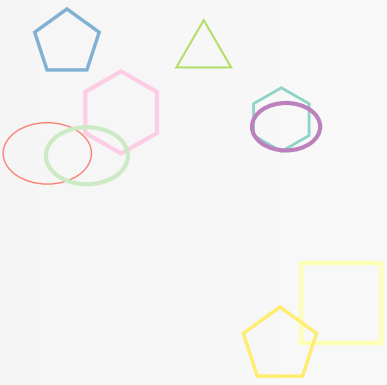[{"shape": "hexagon", "thickness": 2, "radius": 0.41, "center": [0.726, 0.689]}, {"shape": "square", "thickness": 3, "radius": 0.52, "center": [0.881, 0.213]}, {"shape": "oval", "thickness": 1, "radius": 0.57, "center": [0.122, 0.602]}, {"shape": "pentagon", "thickness": 2.5, "radius": 0.44, "center": [0.173, 0.889]}, {"shape": "triangle", "thickness": 1.5, "radius": 0.41, "center": [0.526, 0.866]}, {"shape": "hexagon", "thickness": 3, "radius": 0.53, "center": [0.313, 0.708]}, {"shape": "oval", "thickness": 3, "radius": 0.44, "center": [0.738, 0.671]}, {"shape": "oval", "thickness": 3, "radius": 0.53, "center": [0.224, 0.595]}, {"shape": "pentagon", "thickness": 2.5, "radius": 0.5, "center": [0.722, 0.103]}]